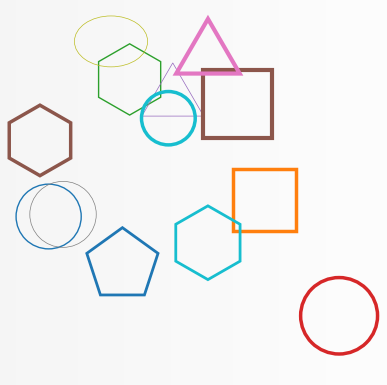[{"shape": "pentagon", "thickness": 2, "radius": 0.48, "center": [0.316, 0.312]}, {"shape": "circle", "thickness": 1, "radius": 0.42, "center": [0.126, 0.438]}, {"shape": "square", "thickness": 2.5, "radius": 0.41, "center": [0.682, 0.481]}, {"shape": "hexagon", "thickness": 1, "radius": 0.46, "center": [0.335, 0.794]}, {"shape": "circle", "thickness": 2.5, "radius": 0.5, "center": [0.875, 0.18]}, {"shape": "triangle", "thickness": 0.5, "radius": 0.46, "center": [0.446, 0.745]}, {"shape": "square", "thickness": 3, "radius": 0.44, "center": [0.613, 0.731]}, {"shape": "hexagon", "thickness": 2.5, "radius": 0.46, "center": [0.103, 0.635]}, {"shape": "triangle", "thickness": 3, "radius": 0.47, "center": [0.537, 0.856]}, {"shape": "circle", "thickness": 0.5, "radius": 0.43, "center": [0.163, 0.443]}, {"shape": "oval", "thickness": 0.5, "radius": 0.47, "center": [0.287, 0.892]}, {"shape": "hexagon", "thickness": 2, "radius": 0.48, "center": [0.537, 0.37]}, {"shape": "circle", "thickness": 2.5, "radius": 0.35, "center": [0.434, 0.693]}]